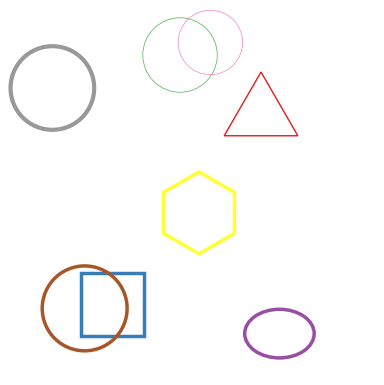[{"shape": "triangle", "thickness": 1, "radius": 0.55, "center": [0.678, 0.703]}, {"shape": "square", "thickness": 2.5, "radius": 0.41, "center": [0.293, 0.208]}, {"shape": "circle", "thickness": 0.5, "radius": 0.48, "center": [0.468, 0.857]}, {"shape": "oval", "thickness": 2.5, "radius": 0.45, "center": [0.726, 0.134]}, {"shape": "hexagon", "thickness": 2.5, "radius": 0.53, "center": [0.517, 0.447]}, {"shape": "circle", "thickness": 2.5, "radius": 0.55, "center": [0.22, 0.199]}, {"shape": "circle", "thickness": 0.5, "radius": 0.42, "center": [0.546, 0.89]}, {"shape": "circle", "thickness": 3, "radius": 0.54, "center": [0.136, 0.771]}]